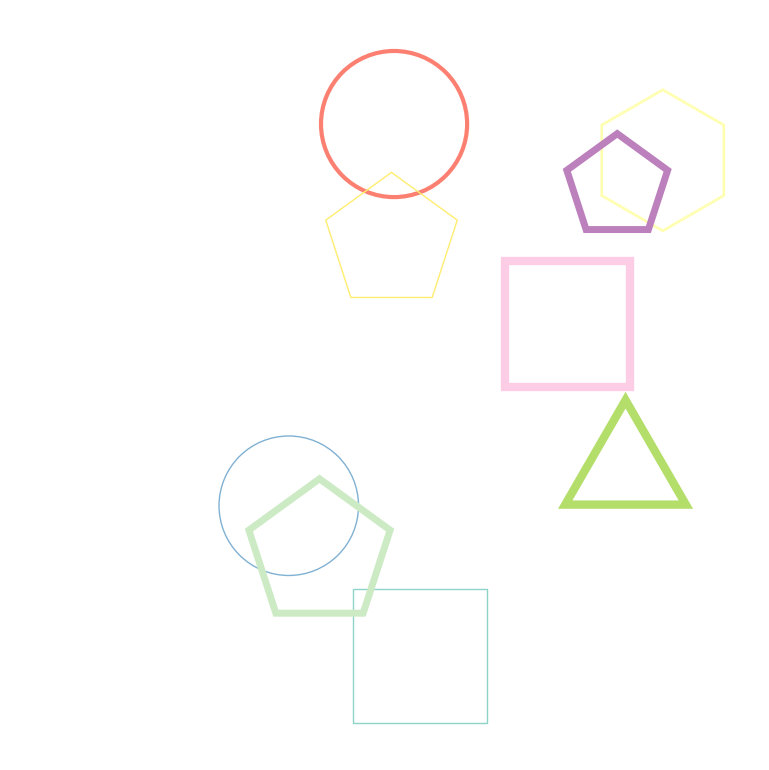[{"shape": "square", "thickness": 0.5, "radius": 0.44, "center": [0.546, 0.148]}, {"shape": "hexagon", "thickness": 1, "radius": 0.46, "center": [0.861, 0.792]}, {"shape": "circle", "thickness": 1.5, "radius": 0.47, "center": [0.512, 0.839]}, {"shape": "circle", "thickness": 0.5, "radius": 0.45, "center": [0.375, 0.343]}, {"shape": "triangle", "thickness": 3, "radius": 0.45, "center": [0.812, 0.39]}, {"shape": "square", "thickness": 3, "radius": 0.41, "center": [0.737, 0.579]}, {"shape": "pentagon", "thickness": 2.5, "radius": 0.34, "center": [0.802, 0.758]}, {"shape": "pentagon", "thickness": 2.5, "radius": 0.48, "center": [0.415, 0.282]}, {"shape": "pentagon", "thickness": 0.5, "radius": 0.45, "center": [0.508, 0.686]}]